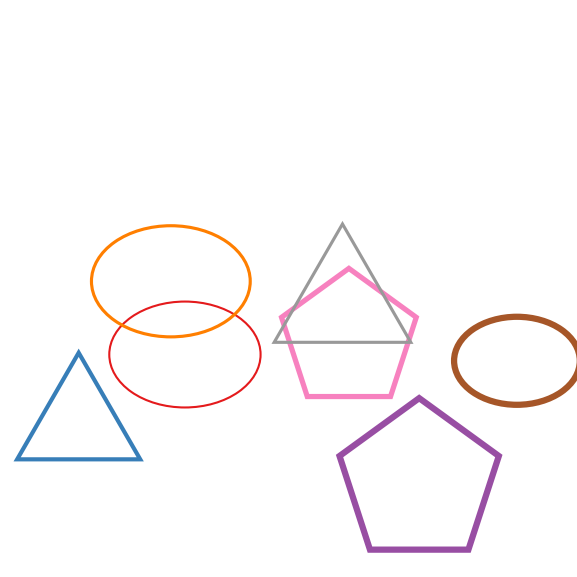[{"shape": "oval", "thickness": 1, "radius": 0.65, "center": [0.32, 0.385]}, {"shape": "triangle", "thickness": 2, "radius": 0.62, "center": [0.136, 0.265]}, {"shape": "pentagon", "thickness": 3, "radius": 0.73, "center": [0.726, 0.165]}, {"shape": "oval", "thickness": 1.5, "radius": 0.69, "center": [0.296, 0.512]}, {"shape": "oval", "thickness": 3, "radius": 0.54, "center": [0.895, 0.374]}, {"shape": "pentagon", "thickness": 2.5, "radius": 0.61, "center": [0.604, 0.412]}, {"shape": "triangle", "thickness": 1.5, "radius": 0.68, "center": [0.593, 0.475]}]